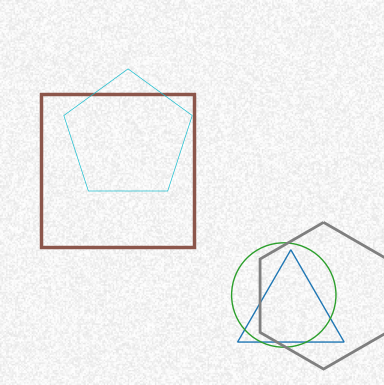[{"shape": "triangle", "thickness": 1, "radius": 0.8, "center": [0.755, 0.191]}, {"shape": "circle", "thickness": 1, "radius": 0.68, "center": [0.737, 0.234]}, {"shape": "square", "thickness": 2.5, "radius": 0.99, "center": [0.305, 0.556]}, {"shape": "hexagon", "thickness": 2, "radius": 0.95, "center": [0.84, 0.232]}, {"shape": "pentagon", "thickness": 0.5, "radius": 0.88, "center": [0.333, 0.646]}]